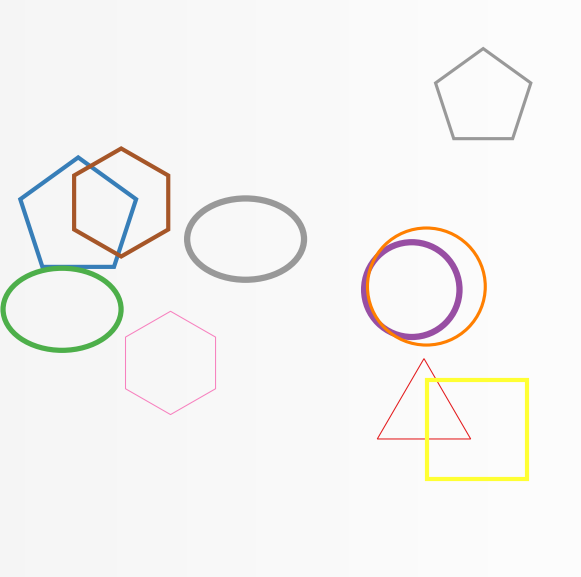[{"shape": "triangle", "thickness": 0.5, "radius": 0.46, "center": [0.729, 0.285]}, {"shape": "pentagon", "thickness": 2, "radius": 0.52, "center": [0.135, 0.622]}, {"shape": "oval", "thickness": 2.5, "radius": 0.51, "center": [0.107, 0.464]}, {"shape": "circle", "thickness": 3, "radius": 0.41, "center": [0.708, 0.498]}, {"shape": "circle", "thickness": 1.5, "radius": 0.51, "center": [0.734, 0.503]}, {"shape": "square", "thickness": 2, "radius": 0.43, "center": [0.82, 0.255]}, {"shape": "hexagon", "thickness": 2, "radius": 0.47, "center": [0.208, 0.648]}, {"shape": "hexagon", "thickness": 0.5, "radius": 0.45, "center": [0.293, 0.371]}, {"shape": "oval", "thickness": 3, "radius": 0.5, "center": [0.423, 0.585]}, {"shape": "pentagon", "thickness": 1.5, "radius": 0.43, "center": [0.831, 0.829]}]